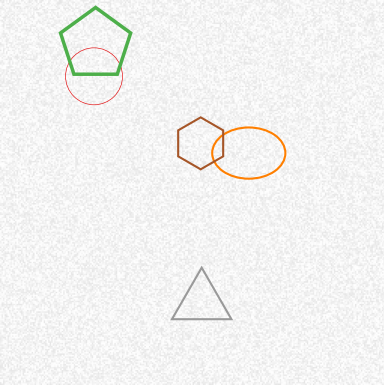[{"shape": "circle", "thickness": 0.5, "radius": 0.37, "center": [0.244, 0.802]}, {"shape": "pentagon", "thickness": 2.5, "radius": 0.48, "center": [0.248, 0.885]}, {"shape": "oval", "thickness": 1.5, "radius": 0.48, "center": [0.646, 0.602]}, {"shape": "hexagon", "thickness": 1.5, "radius": 0.34, "center": [0.521, 0.628]}, {"shape": "triangle", "thickness": 1.5, "radius": 0.45, "center": [0.524, 0.215]}]